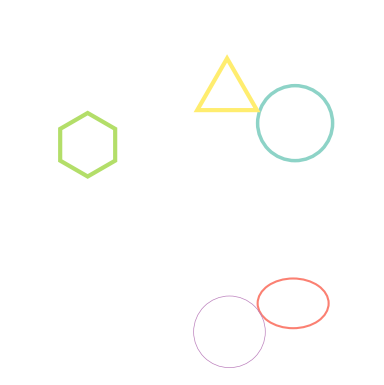[{"shape": "circle", "thickness": 2.5, "radius": 0.49, "center": [0.767, 0.68]}, {"shape": "oval", "thickness": 1.5, "radius": 0.46, "center": [0.761, 0.212]}, {"shape": "hexagon", "thickness": 3, "radius": 0.41, "center": [0.228, 0.624]}, {"shape": "circle", "thickness": 0.5, "radius": 0.47, "center": [0.596, 0.138]}, {"shape": "triangle", "thickness": 3, "radius": 0.45, "center": [0.59, 0.759]}]